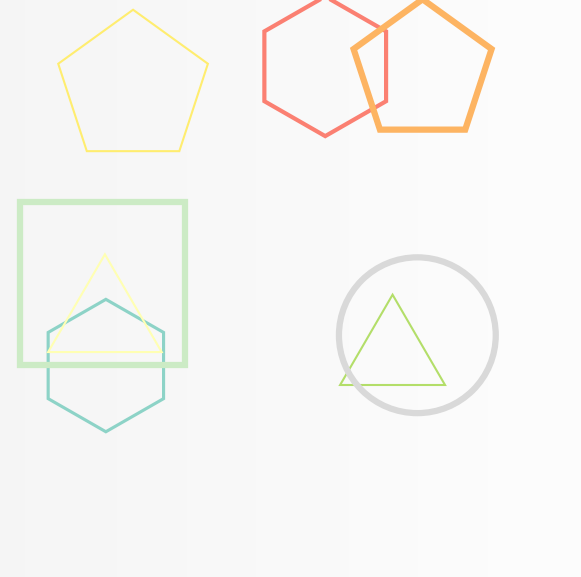[{"shape": "hexagon", "thickness": 1.5, "radius": 0.57, "center": [0.182, 0.366]}, {"shape": "triangle", "thickness": 1, "radius": 0.56, "center": [0.18, 0.446]}, {"shape": "hexagon", "thickness": 2, "radius": 0.6, "center": [0.56, 0.884]}, {"shape": "pentagon", "thickness": 3, "radius": 0.62, "center": [0.727, 0.876]}, {"shape": "triangle", "thickness": 1, "radius": 0.52, "center": [0.675, 0.385]}, {"shape": "circle", "thickness": 3, "radius": 0.67, "center": [0.718, 0.419]}, {"shape": "square", "thickness": 3, "radius": 0.71, "center": [0.176, 0.508]}, {"shape": "pentagon", "thickness": 1, "radius": 0.68, "center": [0.229, 0.847]}]